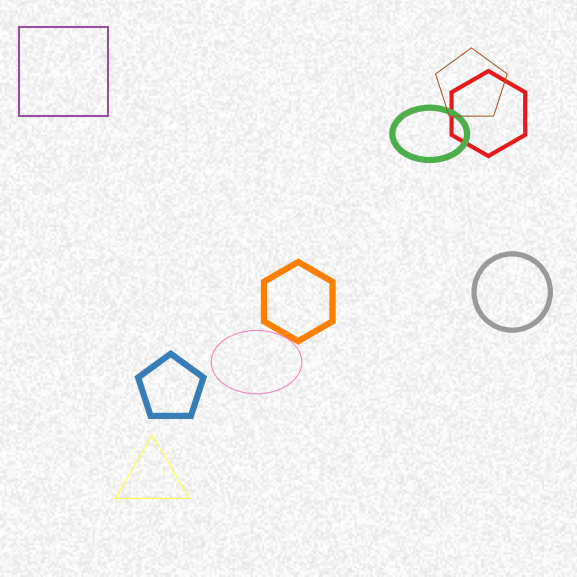[{"shape": "hexagon", "thickness": 2, "radius": 0.37, "center": [0.846, 0.802]}, {"shape": "pentagon", "thickness": 3, "radius": 0.3, "center": [0.296, 0.327]}, {"shape": "oval", "thickness": 3, "radius": 0.32, "center": [0.744, 0.767]}, {"shape": "square", "thickness": 1, "radius": 0.38, "center": [0.11, 0.875]}, {"shape": "hexagon", "thickness": 3, "radius": 0.34, "center": [0.516, 0.477]}, {"shape": "triangle", "thickness": 0.5, "radius": 0.37, "center": [0.264, 0.173]}, {"shape": "pentagon", "thickness": 0.5, "radius": 0.33, "center": [0.816, 0.851]}, {"shape": "oval", "thickness": 0.5, "radius": 0.39, "center": [0.444, 0.372]}, {"shape": "circle", "thickness": 2.5, "radius": 0.33, "center": [0.887, 0.493]}]